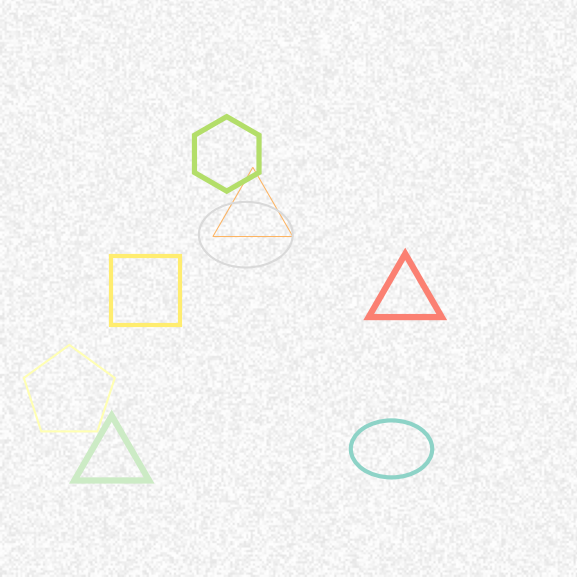[{"shape": "oval", "thickness": 2, "radius": 0.35, "center": [0.678, 0.222]}, {"shape": "pentagon", "thickness": 1, "radius": 0.41, "center": [0.12, 0.319]}, {"shape": "triangle", "thickness": 3, "radius": 0.37, "center": [0.702, 0.487]}, {"shape": "triangle", "thickness": 0.5, "radius": 0.4, "center": [0.438, 0.63]}, {"shape": "hexagon", "thickness": 2.5, "radius": 0.32, "center": [0.393, 0.733]}, {"shape": "oval", "thickness": 1, "radius": 0.41, "center": [0.426, 0.593]}, {"shape": "triangle", "thickness": 3, "radius": 0.37, "center": [0.193, 0.205]}, {"shape": "square", "thickness": 2, "radius": 0.3, "center": [0.253, 0.496]}]